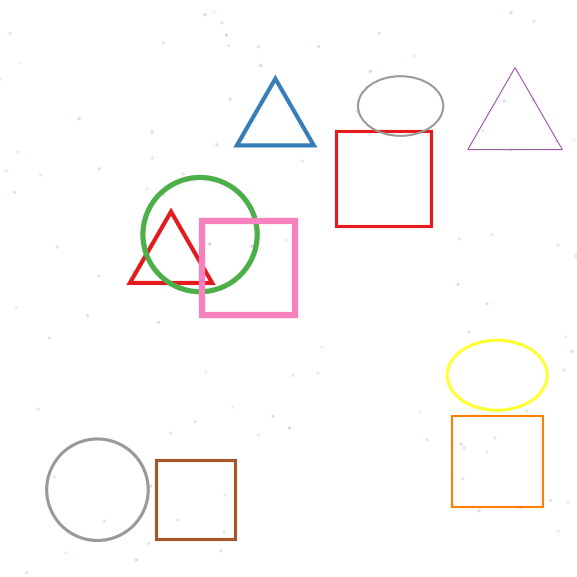[{"shape": "square", "thickness": 1.5, "radius": 0.41, "center": [0.664, 0.69]}, {"shape": "triangle", "thickness": 2, "radius": 0.41, "center": [0.296, 0.55]}, {"shape": "triangle", "thickness": 2, "radius": 0.38, "center": [0.477, 0.786]}, {"shape": "circle", "thickness": 2.5, "radius": 0.49, "center": [0.346, 0.593]}, {"shape": "triangle", "thickness": 0.5, "radius": 0.47, "center": [0.892, 0.787]}, {"shape": "square", "thickness": 1, "radius": 0.39, "center": [0.861, 0.2]}, {"shape": "oval", "thickness": 1.5, "radius": 0.43, "center": [0.861, 0.349]}, {"shape": "square", "thickness": 1.5, "radius": 0.34, "center": [0.339, 0.135]}, {"shape": "square", "thickness": 3, "radius": 0.41, "center": [0.43, 0.536]}, {"shape": "circle", "thickness": 1.5, "radius": 0.44, "center": [0.169, 0.151]}, {"shape": "oval", "thickness": 1, "radius": 0.37, "center": [0.694, 0.816]}]